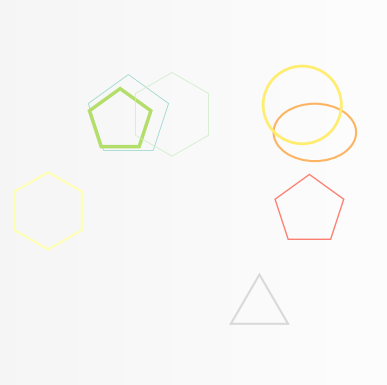[{"shape": "pentagon", "thickness": 0.5, "radius": 0.54, "center": [0.331, 0.697]}, {"shape": "hexagon", "thickness": 1.5, "radius": 0.5, "center": [0.124, 0.452]}, {"shape": "pentagon", "thickness": 1, "radius": 0.47, "center": [0.798, 0.454]}, {"shape": "oval", "thickness": 1.5, "radius": 0.53, "center": [0.812, 0.656]}, {"shape": "pentagon", "thickness": 2.5, "radius": 0.42, "center": [0.31, 0.687]}, {"shape": "triangle", "thickness": 1.5, "radius": 0.43, "center": [0.67, 0.202]}, {"shape": "hexagon", "thickness": 0.5, "radius": 0.54, "center": [0.444, 0.703]}, {"shape": "circle", "thickness": 2, "radius": 0.5, "center": [0.78, 0.727]}]